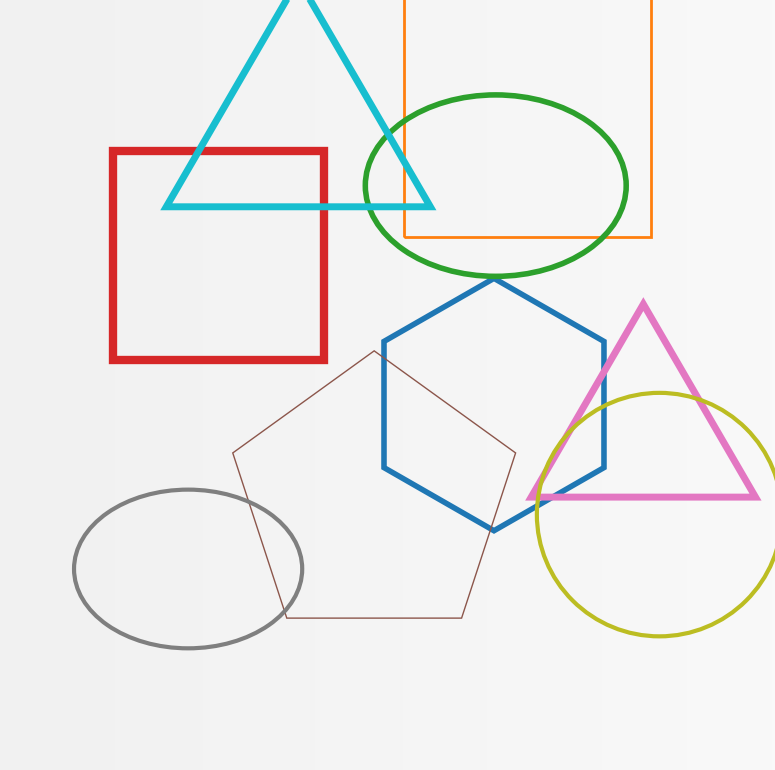[{"shape": "hexagon", "thickness": 2, "radius": 0.82, "center": [0.637, 0.475]}, {"shape": "square", "thickness": 1, "radius": 0.8, "center": [0.681, 0.852]}, {"shape": "oval", "thickness": 2, "radius": 0.84, "center": [0.64, 0.759]}, {"shape": "square", "thickness": 3, "radius": 0.68, "center": [0.282, 0.669]}, {"shape": "pentagon", "thickness": 0.5, "radius": 0.96, "center": [0.483, 0.352]}, {"shape": "triangle", "thickness": 2.5, "radius": 0.84, "center": [0.83, 0.438]}, {"shape": "oval", "thickness": 1.5, "radius": 0.74, "center": [0.243, 0.261]}, {"shape": "circle", "thickness": 1.5, "radius": 0.79, "center": [0.851, 0.332]}, {"shape": "triangle", "thickness": 2.5, "radius": 0.98, "center": [0.385, 0.83]}]